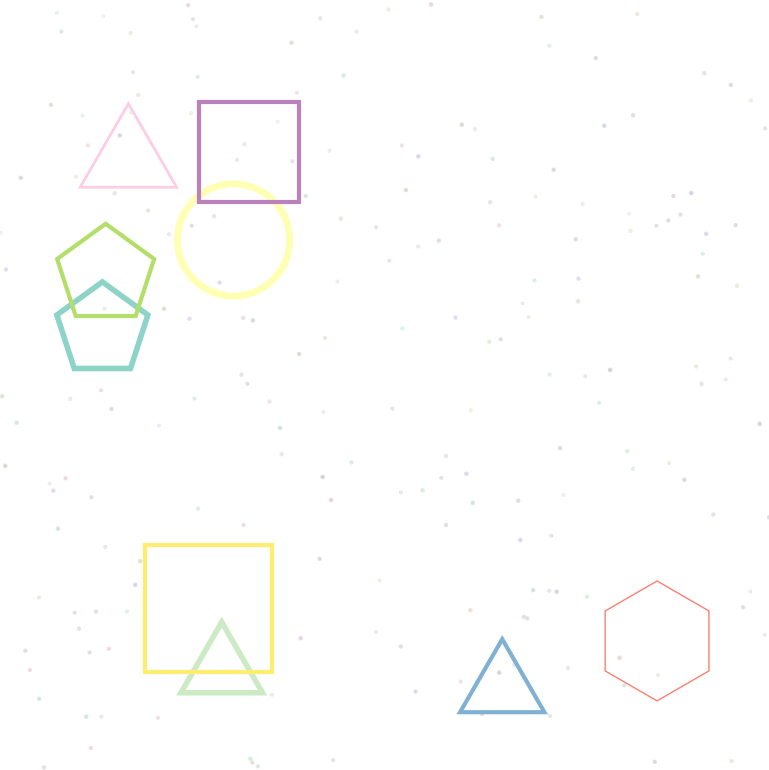[{"shape": "pentagon", "thickness": 2, "radius": 0.31, "center": [0.133, 0.572]}, {"shape": "circle", "thickness": 2.5, "radius": 0.36, "center": [0.303, 0.688]}, {"shape": "hexagon", "thickness": 0.5, "radius": 0.39, "center": [0.853, 0.168]}, {"shape": "triangle", "thickness": 1.5, "radius": 0.32, "center": [0.652, 0.107]}, {"shape": "pentagon", "thickness": 1.5, "radius": 0.33, "center": [0.137, 0.643]}, {"shape": "triangle", "thickness": 1, "radius": 0.36, "center": [0.167, 0.793]}, {"shape": "square", "thickness": 1.5, "radius": 0.32, "center": [0.323, 0.803]}, {"shape": "triangle", "thickness": 2, "radius": 0.31, "center": [0.288, 0.131]}, {"shape": "square", "thickness": 1.5, "radius": 0.41, "center": [0.271, 0.209]}]